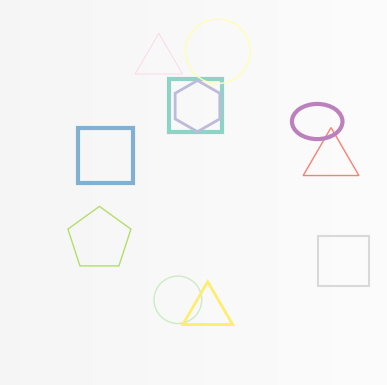[{"shape": "square", "thickness": 3, "radius": 0.34, "center": [0.505, 0.727]}, {"shape": "circle", "thickness": 1, "radius": 0.42, "center": [0.562, 0.867]}, {"shape": "hexagon", "thickness": 2, "radius": 0.33, "center": [0.51, 0.724]}, {"shape": "triangle", "thickness": 1, "radius": 0.42, "center": [0.854, 0.586]}, {"shape": "square", "thickness": 3, "radius": 0.35, "center": [0.272, 0.596]}, {"shape": "pentagon", "thickness": 1, "radius": 0.43, "center": [0.257, 0.378]}, {"shape": "triangle", "thickness": 0.5, "radius": 0.35, "center": [0.41, 0.843]}, {"shape": "square", "thickness": 1.5, "radius": 0.33, "center": [0.886, 0.322]}, {"shape": "oval", "thickness": 3, "radius": 0.33, "center": [0.819, 0.684]}, {"shape": "circle", "thickness": 1, "radius": 0.31, "center": [0.459, 0.221]}, {"shape": "triangle", "thickness": 2, "radius": 0.37, "center": [0.536, 0.194]}]